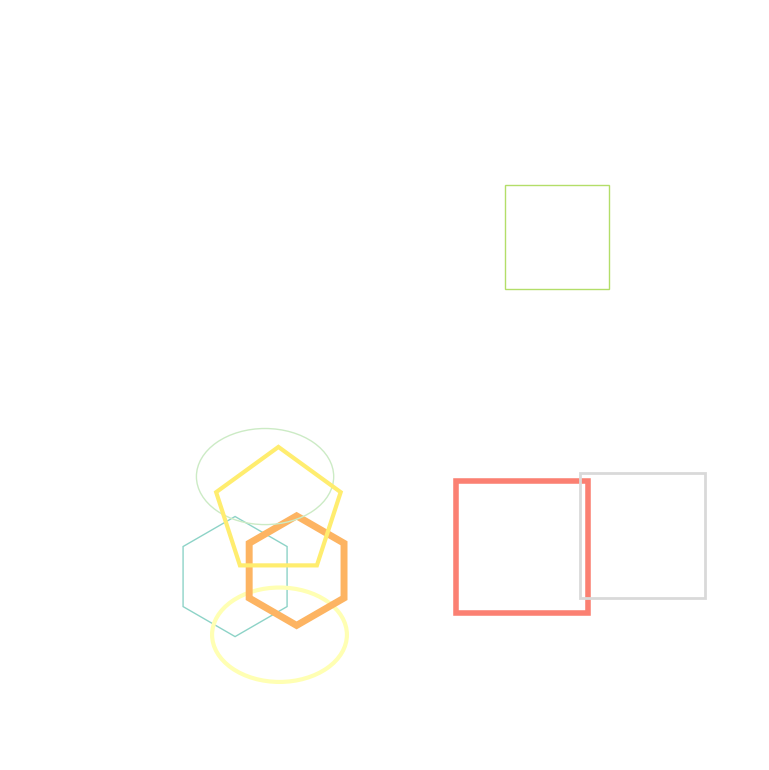[{"shape": "hexagon", "thickness": 0.5, "radius": 0.39, "center": [0.305, 0.251]}, {"shape": "oval", "thickness": 1.5, "radius": 0.44, "center": [0.363, 0.176]}, {"shape": "square", "thickness": 2, "radius": 0.43, "center": [0.678, 0.289]}, {"shape": "hexagon", "thickness": 2.5, "radius": 0.36, "center": [0.385, 0.259]}, {"shape": "square", "thickness": 0.5, "radius": 0.34, "center": [0.724, 0.693]}, {"shape": "square", "thickness": 1, "radius": 0.4, "center": [0.834, 0.305]}, {"shape": "oval", "thickness": 0.5, "radius": 0.45, "center": [0.344, 0.381]}, {"shape": "pentagon", "thickness": 1.5, "radius": 0.43, "center": [0.362, 0.335]}]